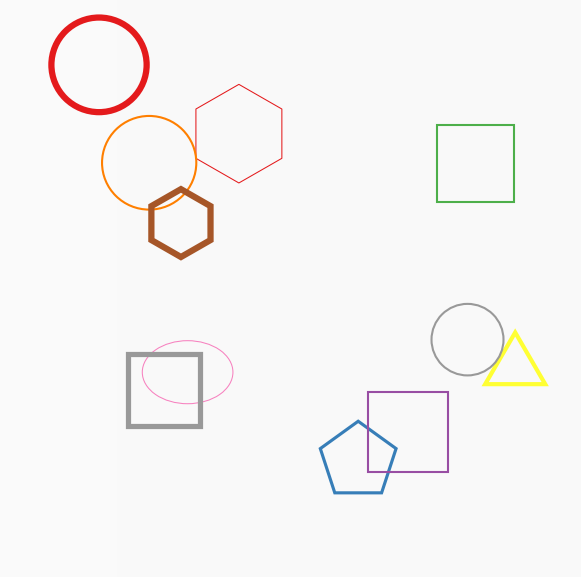[{"shape": "hexagon", "thickness": 0.5, "radius": 0.43, "center": [0.411, 0.768]}, {"shape": "circle", "thickness": 3, "radius": 0.41, "center": [0.17, 0.887]}, {"shape": "pentagon", "thickness": 1.5, "radius": 0.34, "center": [0.616, 0.201]}, {"shape": "square", "thickness": 1, "radius": 0.33, "center": [0.819, 0.716]}, {"shape": "square", "thickness": 1, "radius": 0.34, "center": [0.702, 0.251]}, {"shape": "circle", "thickness": 1, "radius": 0.41, "center": [0.257, 0.717]}, {"shape": "triangle", "thickness": 2, "radius": 0.3, "center": [0.886, 0.364]}, {"shape": "hexagon", "thickness": 3, "radius": 0.29, "center": [0.311, 0.613]}, {"shape": "oval", "thickness": 0.5, "radius": 0.39, "center": [0.323, 0.355]}, {"shape": "circle", "thickness": 1, "radius": 0.31, "center": [0.804, 0.411]}, {"shape": "square", "thickness": 2.5, "radius": 0.31, "center": [0.282, 0.323]}]